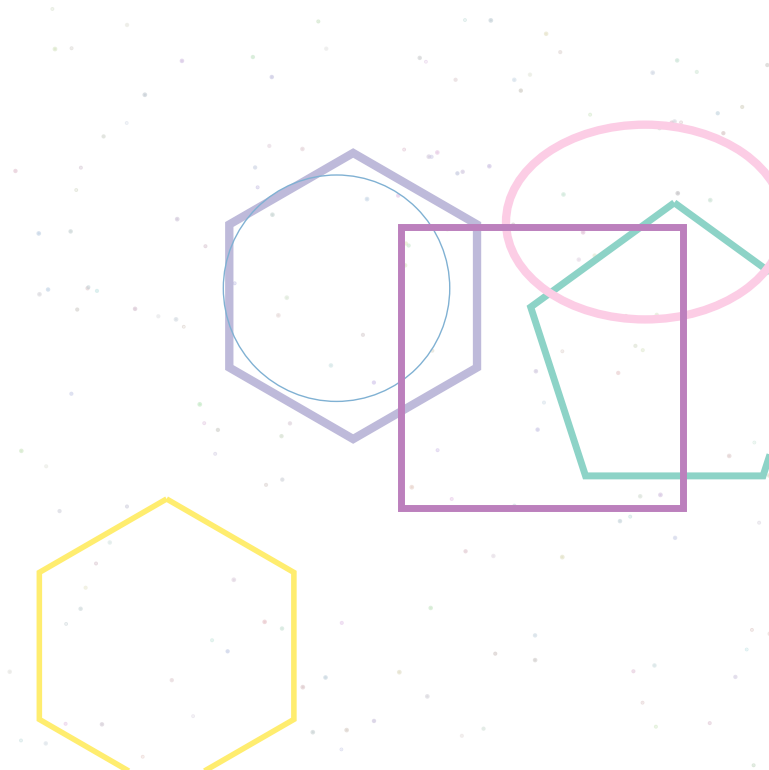[{"shape": "pentagon", "thickness": 2.5, "radius": 0.98, "center": [0.876, 0.541]}, {"shape": "hexagon", "thickness": 3, "radius": 0.93, "center": [0.459, 0.616]}, {"shape": "circle", "thickness": 0.5, "radius": 0.74, "center": [0.437, 0.626]}, {"shape": "oval", "thickness": 3, "radius": 0.9, "center": [0.838, 0.712]}, {"shape": "square", "thickness": 2.5, "radius": 0.91, "center": [0.704, 0.523]}, {"shape": "hexagon", "thickness": 2, "radius": 0.95, "center": [0.216, 0.161]}]